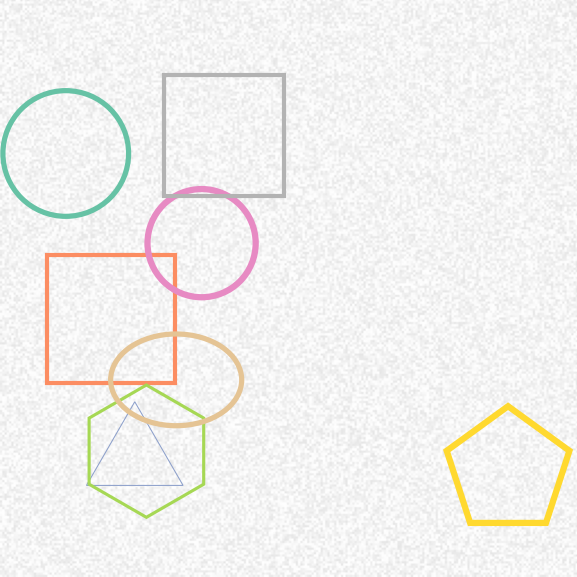[{"shape": "circle", "thickness": 2.5, "radius": 0.54, "center": [0.114, 0.733]}, {"shape": "square", "thickness": 2, "radius": 0.55, "center": [0.192, 0.447]}, {"shape": "triangle", "thickness": 0.5, "radius": 0.48, "center": [0.233, 0.207]}, {"shape": "circle", "thickness": 3, "radius": 0.47, "center": [0.349, 0.578]}, {"shape": "hexagon", "thickness": 1.5, "radius": 0.57, "center": [0.254, 0.218]}, {"shape": "pentagon", "thickness": 3, "radius": 0.56, "center": [0.88, 0.184]}, {"shape": "oval", "thickness": 2.5, "radius": 0.57, "center": [0.305, 0.341]}, {"shape": "square", "thickness": 2, "radius": 0.52, "center": [0.388, 0.765]}]